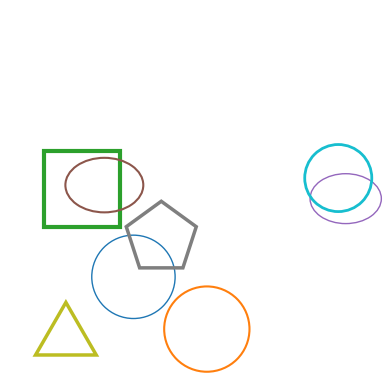[{"shape": "circle", "thickness": 1, "radius": 0.54, "center": [0.347, 0.281]}, {"shape": "circle", "thickness": 1.5, "radius": 0.55, "center": [0.537, 0.145]}, {"shape": "square", "thickness": 3, "radius": 0.49, "center": [0.213, 0.508]}, {"shape": "oval", "thickness": 1, "radius": 0.46, "center": [0.898, 0.484]}, {"shape": "oval", "thickness": 1.5, "radius": 0.51, "center": [0.271, 0.519]}, {"shape": "pentagon", "thickness": 2.5, "radius": 0.48, "center": [0.419, 0.382]}, {"shape": "triangle", "thickness": 2.5, "radius": 0.46, "center": [0.171, 0.123]}, {"shape": "circle", "thickness": 2, "radius": 0.44, "center": [0.879, 0.538]}]